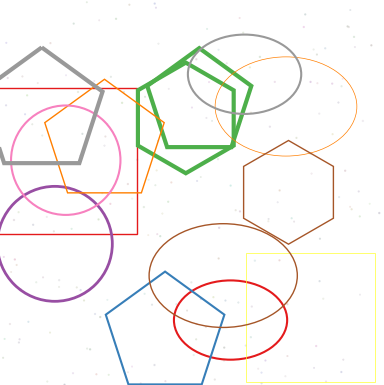[{"shape": "oval", "thickness": 1.5, "radius": 0.74, "center": [0.599, 0.169]}, {"shape": "square", "thickness": 1, "radius": 0.95, "center": [0.166, 0.583]}, {"shape": "pentagon", "thickness": 1.5, "radius": 0.81, "center": [0.429, 0.133]}, {"shape": "pentagon", "thickness": 3, "radius": 0.71, "center": [0.518, 0.733]}, {"shape": "hexagon", "thickness": 3, "radius": 0.72, "center": [0.483, 0.694]}, {"shape": "circle", "thickness": 2, "radius": 0.75, "center": [0.142, 0.367]}, {"shape": "pentagon", "thickness": 1, "radius": 0.82, "center": [0.271, 0.631]}, {"shape": "oval", "thickness": 0.5, "radius": 0.92, "center": [0.743, 0.723]}, {"shape": "square", "thickness": 0.5, "radius": 0.83, "center": [0.807, 0.175]}, {"shape": "oval", "thickness": 1, "radius": 0.96, "center": [0.58, 0.284]}, {"shape": "hexagon", "thickness": 1, "radius": 0.67, "center": [0.749, 0.5]}, {"shape": "circle", "thickness": 1.5, "radius": 0.71, "center": [0.171, 0.584]}, {"shape": "pentagon", "thickness": 3, "radius": 0.83, "center": [0.108, 0.711]}, {"shape": "oval", "thickness": 1.5, "radius": 0.74, "center": [0.635, 0.807]}]